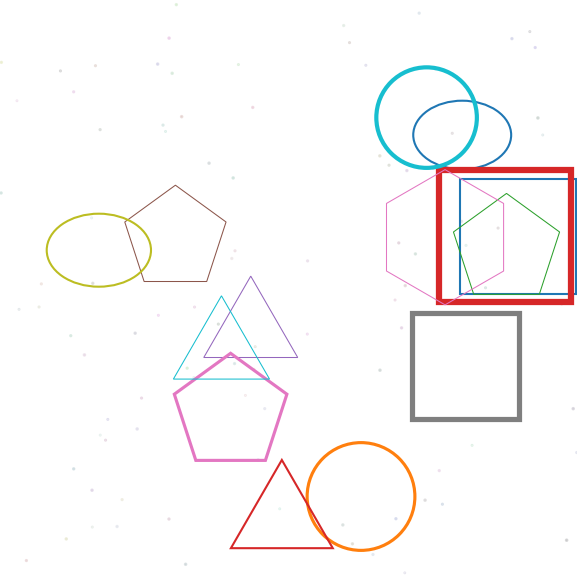[{"shape": "oval", "thickness": 1, "radius": 0.42, "center": [0.8, 0.765]}, {"shape": "square", "thickness": 1, "radius": 0.5, "center": [0.896, 0.59]}, {"shape": "circle", "thickness": 1.5, "radius": 0.47, "center": [0.625, 0.139]}, {"shape": "pentagon", "thickness": 0.5, "radius": 0.48, "center": [0.877, 0.568]}, {"shape": "square", "thickness": 3, "radius": 0.57, "center": [0.875, 0.591]}, {"shape": "triangle", "thickness": 1, "radius": 0.51, "center": [0.488, 0.101]}, {"shape": "triangle", "thickness": 0.5, "radius": 0.47, "center": [0.434, 0.427]}, {"shape": "pentagon", "thickness": 0.5, "radius": 0.46, "center": [0.304, 0.586]}, {"shape": "pentagon", "thickness": 1.5, "radius": 0.51, "center": [0.399, 0.285]}, {"shape": "hexagon", "thickness": 0.5, "radius": 0.59, "center": [0.771, 0.588]}, {"shape": "square", "thickness": 2.5, "radius": 0.46, "center": [0.806, 0.365]}, {"shape": "oval", "thickness": 1, "radius": 0.45, "center": [0.171, 0.566]}, {"shape": "triangle", "thickness": 0.5, "radius": 0.48, "center": [0.383, 0.391]}, {"shape": "circle", "thickness": 2, "radius": 0.44, "center": [0.739, 0.795]}]